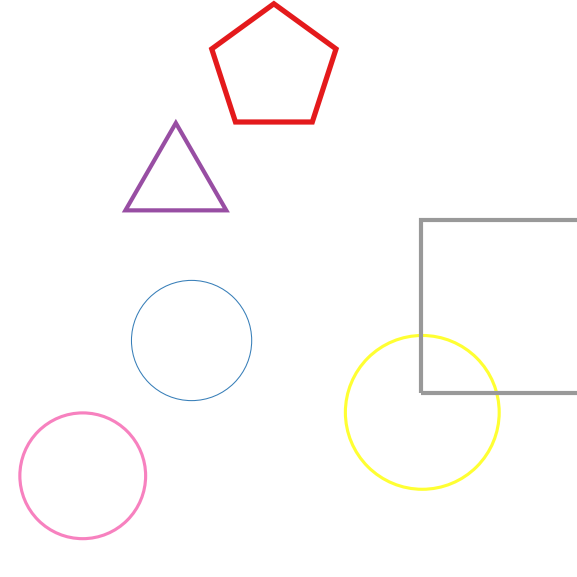[{"shape": "pentagon", "thickness": 2.5, "radius": 0.57, "center": [0.474, 0.879]}, {"shape": "circle", "thickness": 0.5, "radius": 0.52, "center": [0.332, 0.41]}, {"shape": "triangle", "thickness": 2, "radius": 0.5, "center": [0.304, 0.685]}, {"shape": "circle", "thickness": 1.5, "radius": 0.67, "center": [0.731, 0.285]}, {"shape": "circle", "thickness": 1.5, "radius": 0.54, "center": [0.143, 0.175]}, {"shape": "square", "thickness": 2, "radius": 0.75, "center": [0.878, 0.468]}]